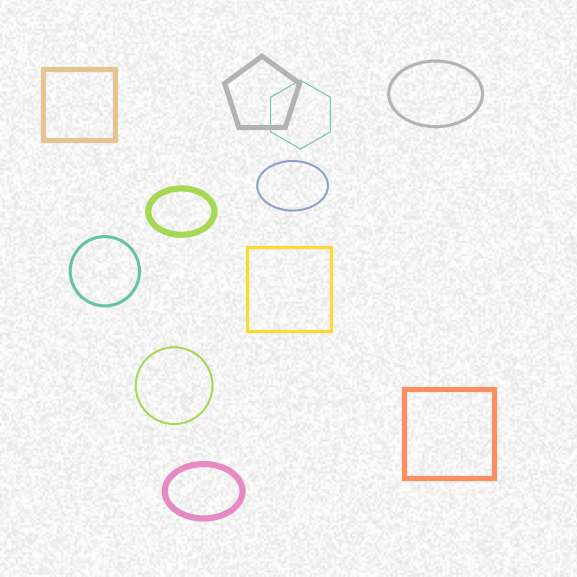[{"shape": "circle", "thickness": 1.5, "radius": 0.3, "center": [0.182, 0.529]}, {"shape": "hexagon", "thickness": 0.5, "radius": 0.3, "center": [0.52, 0.801]}, {"shape": "square", "thickness": 2.5, "radius": 0.39, "center": [0.778, 0.248]}, {"shape": "oval", "thickness": 1, "radius": 0.31, "center": [0.507, 0.677]}, {"shape": "oval", "thickness": 3, "radius": 0.34, "center": [0.353, 0.148]}, {"shape": "oval", "thickness": 3, "radius": 0.29, "center": [0.314, 0.633]}, {"shape": "circle", "thickness": 1, "radius": 0.33, "center": [0.301, 0.331]}, {"shape": "square", "thickness": 1.5, "radius": 0.37, "center": [0.501, 0.499]}, {"shape": "square", "thickness": 2.5, "radius": 0.31, "center": [0.137, 0.818]}, {"shape": "pentagon", "thickness": 2.5, "radius": 0.34, "center": [0.454, 0.834]}, {"shape": "oval", "thickness": 1.5, "radius": 0.41, "center": [0.754, 0.837]}]